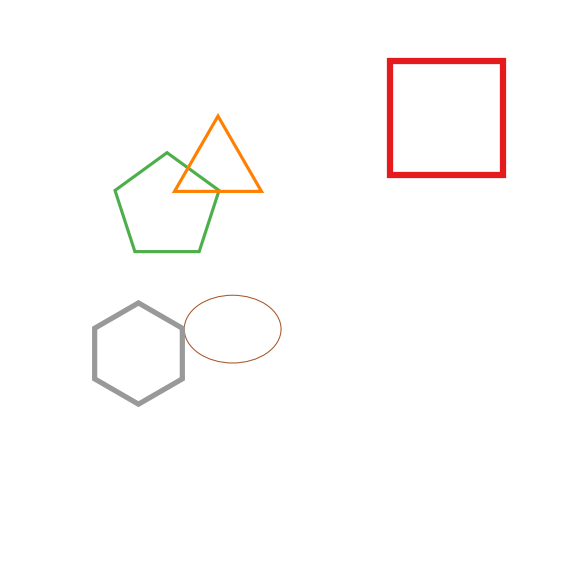[{"shape": "square", "thickness": 3, "radius": 0.49, "center": [0.773, 0.795]}, {"shape": "pentagon", "thickness": 1.5, "radius": 0.47, "center": [0.289, 0.64]}, {"shape": "triangle", "thickness": 1.5, "radius": 0.43, "center": [0.377, 0.711]}, {"shape": "oval", "thickness": 0.5, "radius": 0.42, "center": [0.403, 0.429]}, {"shape": "hexagon", "thickness": 2.5, "radius": 0.44, "center": [0.24, 0.387]}]